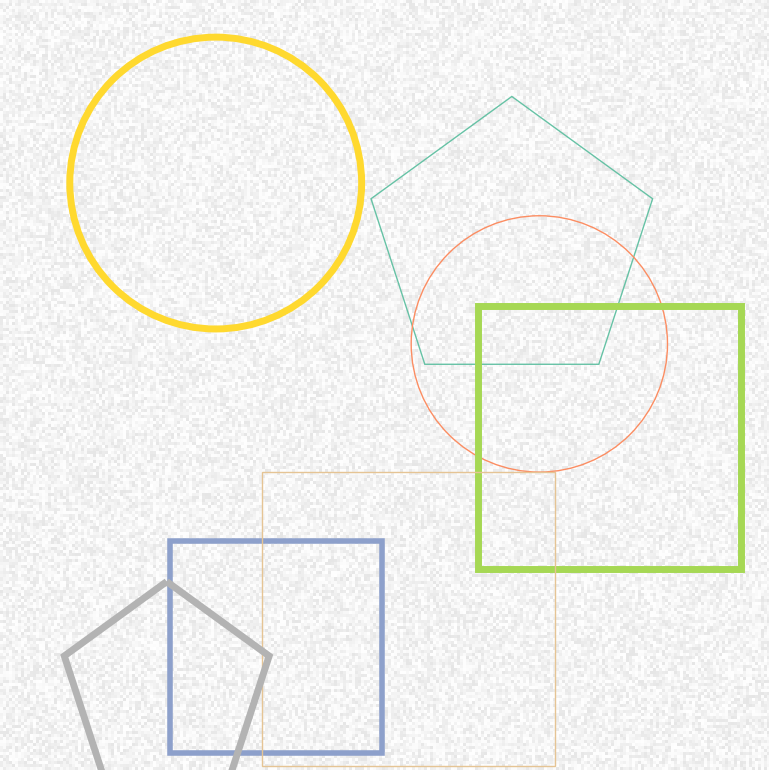[{"shape": "pentagon", "thickness": 0.5, "radius": 0.96, "center": [0.665, 0.682]}, {"shape": "circle", "thickness": 0.5, "radius": 0.83, "center": [0.7, 0.553]}, {"shape": "square", "thickness": 2, "radius": 0.69, "center": [0.358, 0.16]}, {"shape": "square", "thickness": 2.5, "radius": 0.85, "center": [0.792, 0.432]}, {"shape": "circle", "thickness": 2.5, "radius": 0.95, "center": [0.28, 0.762]}, {"shape": "square", "thickness": 0.5, "radius": 0.95, "center": [0.53, 0.196]}, {"shape": "pentagon", "thickness": 2.5, "radius": 0.7, "center": [0.217, 0.105]}]